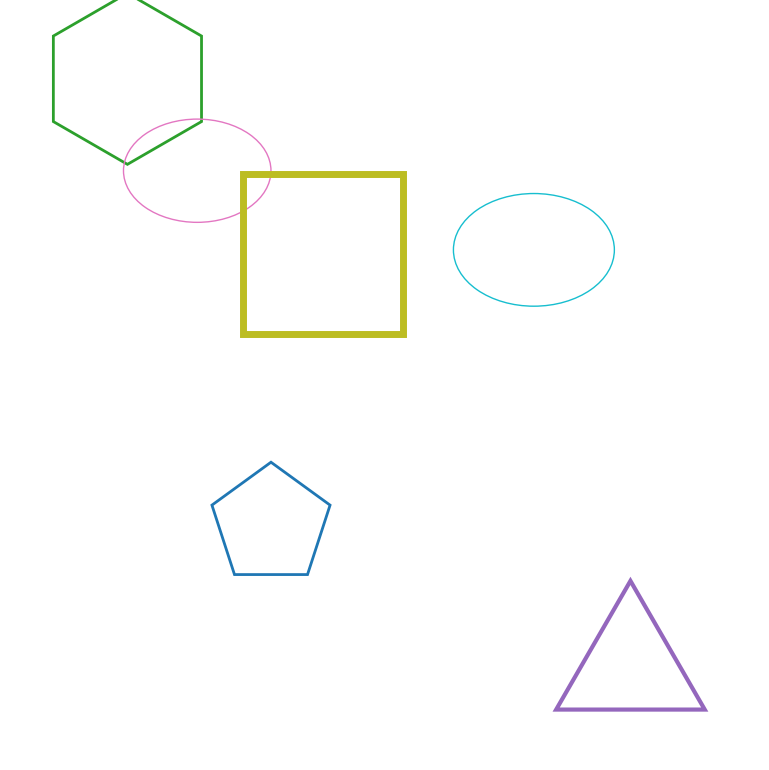[{"shape": "pentagon", "thickness": 1, "radius": 0.4, "center": [0.352, 0.319]}, {"shape": "hexagon", "thickness": 1, "radius": 0.56, "center": [0.166, 0.898]}, {"shape": "triangle", "thickness": 1.5, "radius": 0.56, "center": [0.819, 0.134]}, {"shape": "oval", "thickness": 0.5, "radius": 0.48, "center": [0.256, 0.778]}, {"shape": "square", "thickness": 2.5, "radius": 0.52, "center": [0.419, 0.67]}, {"shape": "oval", "thickness": 0.5, "radius": 0.52, "center": [0.693, 0.676]}]